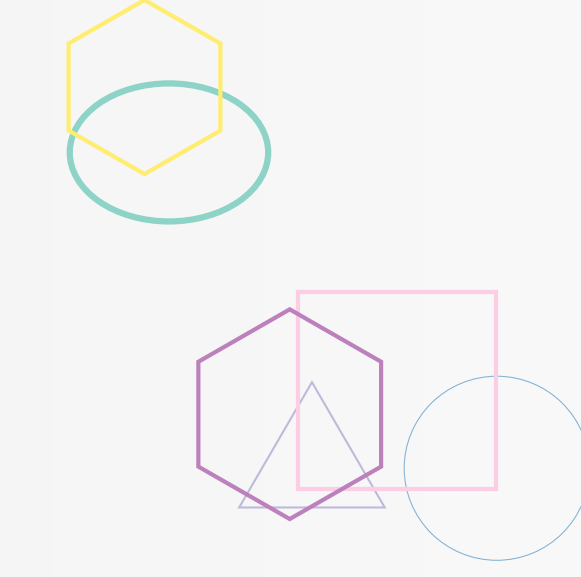[{"shape": "oval", "thickness": 3, "radius": 0.85, "center": [0.291, 0.735]}, {"shape": "triangle", "thickness": 1, "radius": 0.72, "center": [0.537, 0.193]}, {"shape": "circle", "thickness": 0.5, "radius": 0.8, "center": [0.855, 0.188]}, {"shape": "square", "thickness": 2, "radius": 0.85, "center": [0.683, 0.324]}, {"shape": "hexagon", "thickness": 2, "radius": 0.91, "center": [0.498, 0.282]}, {"shape": "hexagon", "thickness": 2, "radius": 0.75, "center": [0.249, 0.848]}]